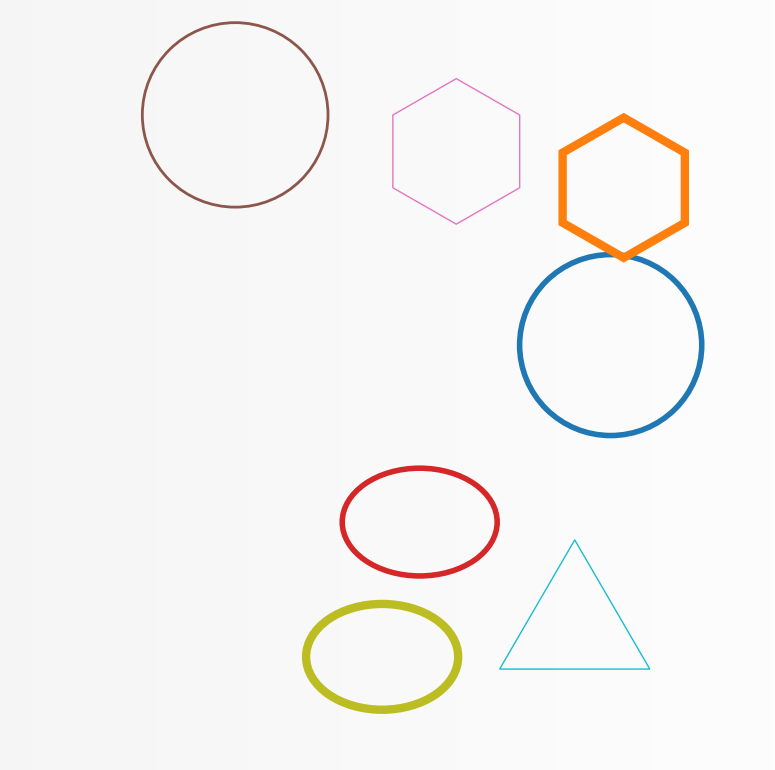[{"shape": "circle", "thickness": 2, "radius": 0.59, "center": [0.788, 0.552]}, {"shape": "hexagon", "thickness": 3, "radius": 0.46, "center": [0.805, 0.756]}, {"shape": "oval", "thickness": 2, "radius": 0.5, "center": [0.542, 0.322]}, {"shape": "circle", "thickness": 1, "radius": 0.6, "center": [0.303, 0.851]}, {"shape": "hexagon", "thickness": 0.5, "radius": 0.47, "center": [0.589, 0.803]}, {"shape": "oval", "thickness": 3, "radius": 0.49, "center": [0.493, 0.147]}, {"shape": "triangle", "thickness": 0.5, "radius": 0.56, "center": [0.742, 0.187]}]